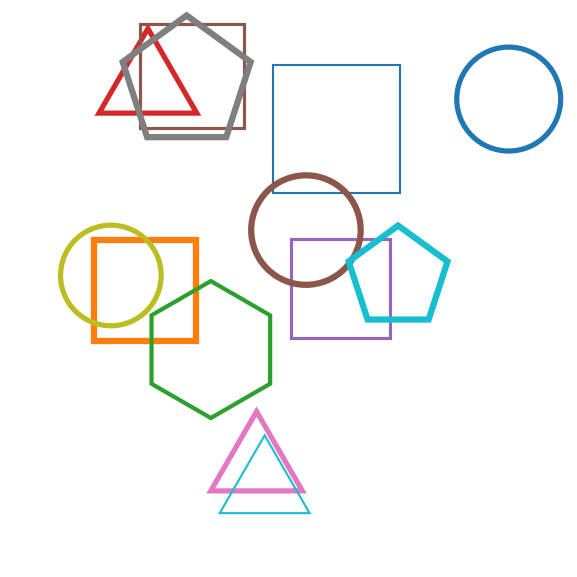[{"shape": "circle", "thickness": 2.5, "radius": 0.45, "center": [0.881, 0.828]}, {"shape": "square", "thickness": 1, "radius": 0.55, "center": [0.583, 0.776]}, {"shape": "square", "thickness": 3, "radius": 0.44, "center": [0.251, 0.496]}, {"shape": "hexagon", "thickness": 2, "radius": 0.59, "center": [0.365, 0.394]}, {"shape": "triangle", "thickness": 2.5, "radius": 0.49, "center": [0.256, 0.852]}, {"shape": "square", "thickness": 1.5, "radius": 0.43, "center": [0.589, 0.5]}, {"shape": "square", "thickness": 1.5, "radius": 0.45, "center": [0.332, 0.868]}, {"shape": "circle", "thickness": 3, "radius": 0.47, "center": [0.53, 0.601]}, {"shape": "triangle", "thickness": 2.5, "radius": 0.46, "center": [0.444, 0.195]}, {"shape": "pentagon", "thickness": 3, "radius": 0.58, "center": [0.323, 0.856]}, {"shape": "circle", "thickness": 2.5, "radius": 0.44, "center": [0.192, 0.522]}, {"shape": "triangle", "thickness": 1, "radius": 0.45, "center": [0.458, 0.155]}, {"shape": "pentagon", "thickness": 3, "radius": 0.45, "center": [0.689, 0.519]}]